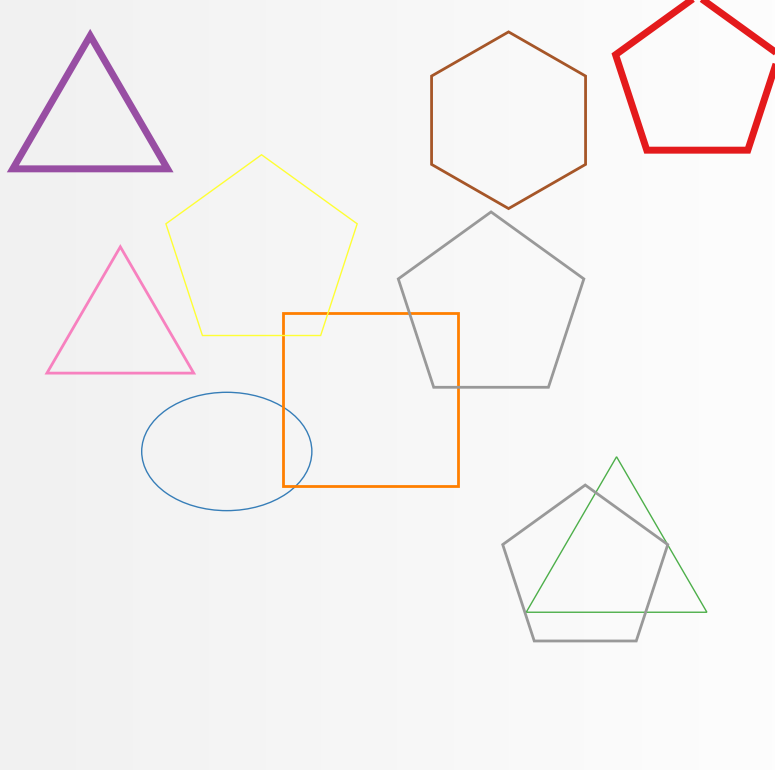[{"shape": "pentagon", "thickness": 2.5, "radius": 0.55, "center": [0.9, 0.895]}, {"shape": "oval", "thickness": 0.5, "radius": 0.55, "center": [0.293, 0.414]}, {"shape": "triangle", "thickness": 0.5, "radius": 0.67, "center": [0.796, 0.272]}, {"shape": "triangle", "thickness": 2.5, "radius": 0.58, "center": [0.116, 0.838]}, {"shape": "square", "thickness": 1, "radius": 0.56, "center": [0.478, 0.481]}, {"shape": "pentagon", "thickness": 0.5, "radius": 0.65, "center": [0.337, 0.669]}, {"shape": "hexagon", "thickness": 1, "radius": 0.57, "center": [0.656, 0.844]}, {"shape": "triangle", "thickness": 1, "radius": 0.55, "center": [0.155, 0.57]}, {"shape": "pentagon", "thickness": 1, "radius": 0.63, "center": [0.634, 0.599]}, {"shape": "pentagon", "thickness": 1, "radius": 0.56, "center": [0.755, 0.258]}]